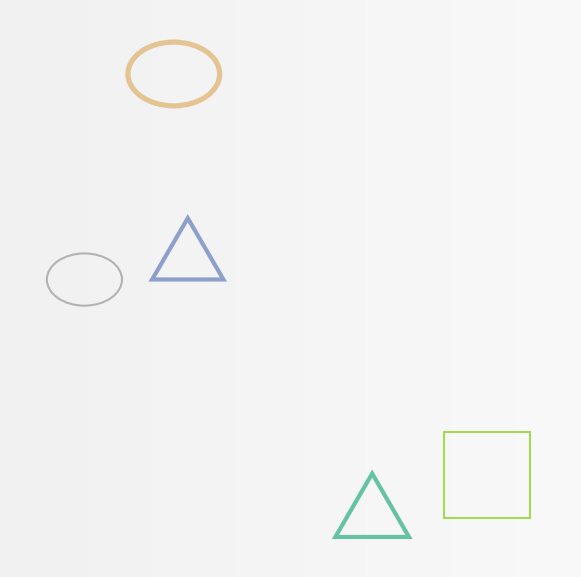[{"shape": "triangle", "thickness": 2, "radius": 0.37, "center": [0.64, 0.106]}, {"shape": "triangle", "thickness": 2, "radius": 0.35, "center": [0.323, 0.551]}, {"shape": "square", "thickness": 1, "radius": 0.37, "center": [0.837, 0.177]}, {"shape": "oval", "thickness": 2.5, "radius": 0.39, "center": [0.299, 0.871]}, {"shape": "oval", "thickness": 1, "radius": 0.32, "center": [0.145, 0.515]}]